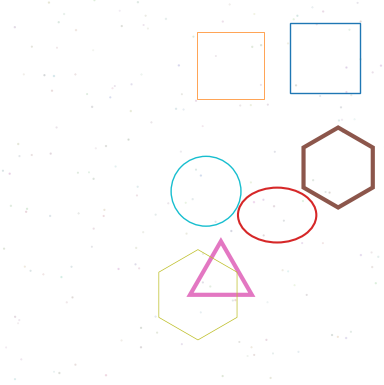[{"shape": "square", "thickness": 1, "radius": 0.45, "center": [0.844, 0.849]}, {"shape": "square", "thickness": 0.5, "radius": 0.44, "center": [0.598, 0.83]}, {"shape": "oval", "thickness": 1.5, "radius": 0.51, "center": [0.72, 0.441]}, {"shape": "hexagon", "thickness": 3, "radius": 0.52, "center": [0.878, 0.565]}, {"shape": "triangle", "thickness": 3, "radius": 0.46, "center": [0.574, 0.281]}, {"shape": "hexagon", "thickness": 0.5, "radius": 0.59, "center": [0.514, 0.234]}, {"shape": "circle", "thickness": 1, "radius": 0.45, "center": [0.535, 0.503]}]